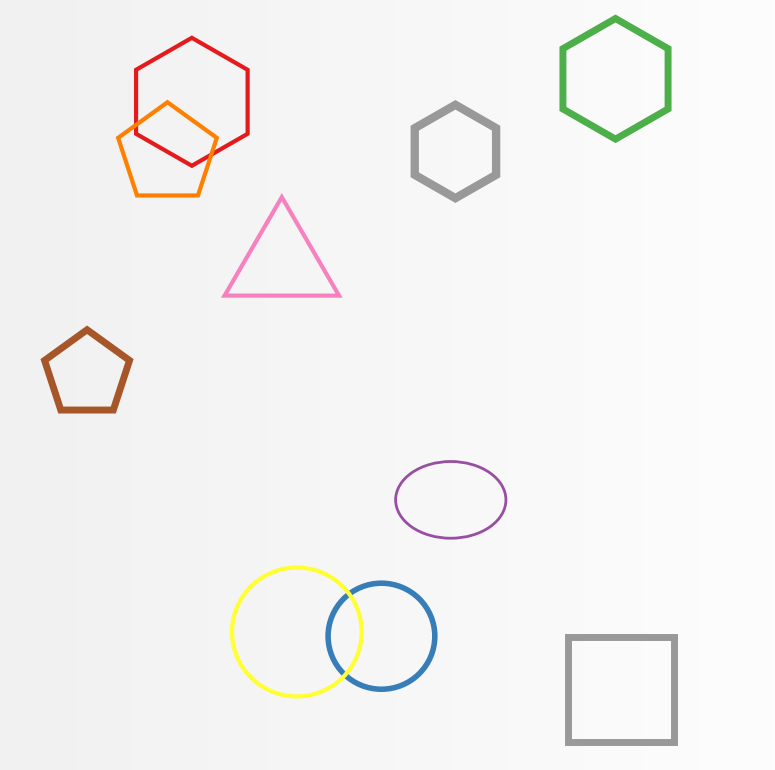[{"shape": "hexagon", "thickness": 1.5, "radius": 0.42, "center": [0.248, 0.868]}, {"shape": "circle", "thickness": 2, "radius": 0.34, "center": [0.492, 0.174]}, {"shape": "hexagon", "thickness": 2.5, "radius": 0.39, "center": [0.794, 0.898]}, {"shape": "oval", "thickness": 1, "radius": 0.36, "center": [0.582, 0.351]}, {"shape": "pentagon", "thickness": 1.5, "radius": 0.33, "center": [0.216, 0.8]}, {"shape": "circle", "thickness": 1.5, "radius": 0.42, "center": [0.383, 0.179]}, {"shape": "pentagon", "thickness": 2.5, "radius": 0.29, "center": [0.112, 0.514]}, {"shape": "triangle", "thickness": 1.5, "radius": 0.43, "center": [0.364, 0.659]}, {"shape": "hexagon", "thickness": 3, "radius": 0.3, "center": [0.588, 0.803]}, {"shape": "square", "thickness": 2.5, "radius": 0.34, "center": [0.801, 0.104]}]